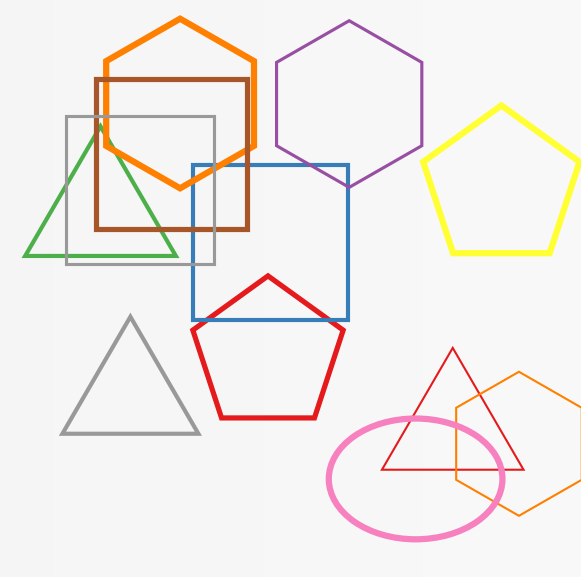[{"shape": "triangle", "thickness": 1, "radius": 0.7, "center": [0.779, 0.256]}, {"shape": "pentagon", "thickness": 2.5, "radius": 0.68, "center": [0.461, 0.385]}, {"shape": "square", "thickness": 2, "radius": 0.67, "center": [0.465, 0.58]}, {"shape": "triangle", "thickness": 2, "radius": 0.75, "center": [0.173, 0.631]}, {"shape": "hexagon", "thickness": 1.5, "radius": 0.72, "center": [0.601, 0.819]}, {"shape": "hexagon", "thickness": 1, "radius": 0.62, "center": [0.893, 0.231]}, {"shape": "hexagon", "thickness": 3, "radius": 0.73, "center": [0.31, 0.82]}, {"shape": "pentagon", "thickness": 3, "radius": 0.71, "center": [0.863, 0.675]}, {"shape": "square", "thickness": 2.5, "radius": 0.65, "center": [0.295, 0.732]}, {"shape": "oval", "thickness": 3, "radius": 0.75, "center": [0.715, 0.17]}, {"shape": "triangle", "thickness": 2, "radius": 0.68, "center": [0.224, 0.316]}, {"shape": "square", "thickness": 1.5, "radius": 0.64, "center": [0.241, 0.67]}]